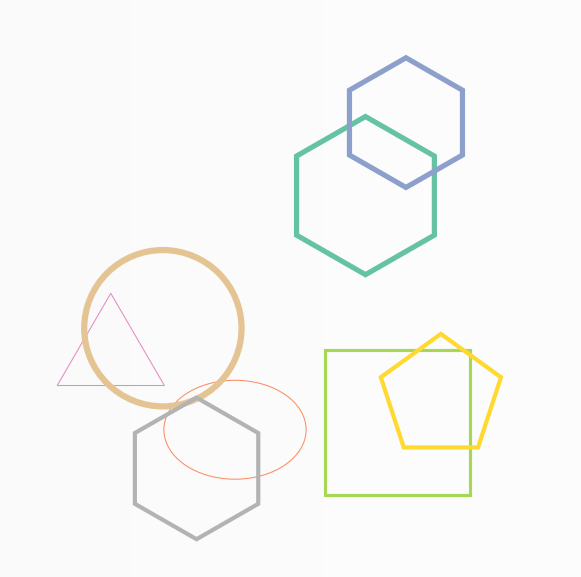[{"shape": "hexagon", "thickness": 2.5, "radius": 0.68, "center": [0.629, 0.66]}, {"shape": "oval", "thickness": 0.5, "radius": 0.61, "center": [0.404, 0.255]}, {"shape": "hexagon", "thickness": 2.5, "radius": 0.56, "center": [0.698, 0.787]}, {"shape": "triangle", "thickness": 0.5, "radius": 0.53, "center": [0.191, 0.385]}, {"shape": "square", "thickness": 1.5, "radius": 0.63, "center": [0.684, 0.268]}, {"shape": "pentagon", "thickness": 2, "radius": 0.54, "center": [0.759, 0.312]}, {"shape": "circle", "thickness": 3, "radius": 0.68, "center": [0.28, 0.431]}, {"shape": "hexagon", "thickness": 2, "radius": 0.61, "center": [0.338, 0.188]}]